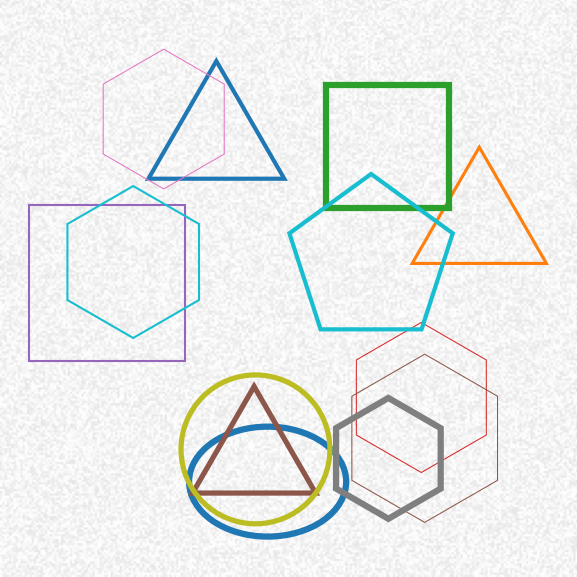[{"shape": "oval", "thickness": 3, "radius": 0.68, "center": [0.463, 0.165]}, {"shape": "triangle", "thickness": 2, "radius": 0.68, "center": [0.375, 0.758]}, {"shape": "triangle", "thickness": 1.5, "radius": 0.67, "center": [0.83, 0.61]}, {"shape": "square", "thickness": 3, "radius": 0.53, "center": [0.671, 0.746]}, {"shape": "hexagon", "thickness": 0.5, "radius": 0.65, "center": [0.73, 0.311]}, {"shape": "square", "thickness": 1, "radius": 0.68, "center": [0.185, 0.509]}, {"shape": "triangle", "thickness": 2.5, "radius": 0.61, "center": [0.44, 0.207]}, {"shape": "hexagon", "thickness": 0.5, "radius": 0.73, "center": [0.735, 0.24]}, {"shape": "hexagon", "thickness": 0.5, "radius": 0.61, "center": [0.283, 0.793]}, {"shape": "hexagon", "thickness": 3, "radius": 0.52, "center": [0.673, 0.205]}, {"shape": "circle", "thickness": 2.5, "radius": 0.64, "center": [0.442, 0.221]}, {"shape": "pentagon", "thickness": 2, "radius": 0.74, "center": [0.643, 0.549]}, {"shape": "hexagon", "thickness": 1, "radius": 0.66, "center": [0.231, 0.545]}]